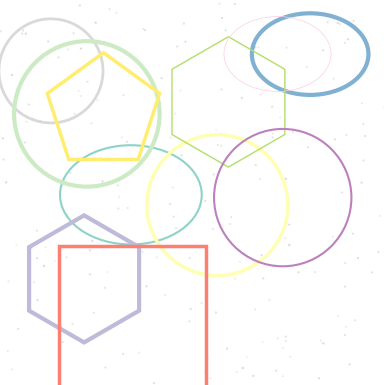[{"shape": "oval", "thickness": 1.5, "radius": 0.92, "center": [0.34, 0.494]}, {"shape": "circle", "thickness": 2.5, "radius": 0.92, "center": [0.565, 0.467]}, {"shape": "hexagon", "thickness": 3, "radius": 0.83, "center": [0.218, 0.276]}, {"shape": "square", "thickness": 2.5, "radius": 0.95, "center": [0.344, 0.169]}, {"shape": "oval", "thickness": 3, "radius": 0.76, "center": [0.806, 0.859]}, {"shape": "hexagon", "thickness": 1, "radius": 0.85, "center": [0.593, 0.735]}, {"shape": "oval", "thickness": 0.5, "radius": 0.7, "center": [0.721, 0.86]}, {"shape": "circle", "thickness": 2, "radius": 0.68, "center": [0.132, 0.816]}, {"shape": "circle", "thickness": 1.5, "radius": 0.89, "center": [0.734, 0.487]}, {"shape": "circle", "thickness": 3, "radius": 0.94, "center": [0.226, 0.704]}, {"shape": "pentagon", "thickness": 2.5, "radius": 0.77, "center": [0.269, 0.71]}]